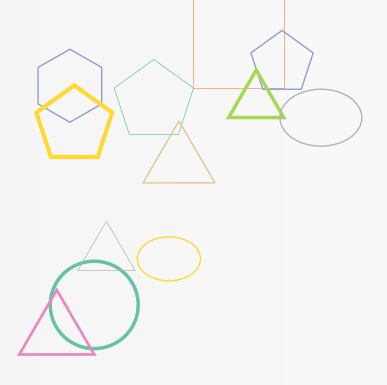[{"shape": "pentagon", "thickness": 0.5, "radius": 0.54, "center": [0.397, 0.738]}, {"shape": "circle", "thickness": 2.5, "radius": 0.57, "center": [0.243, 0.208]}, {"shape": "square", "thickness": 0.5, "radius": 0.59, "center": [0.615, 0.891]}, {"shape": "pentagon", "thickness": 1, "radius": 0.42, "center": [0.728, 0.837]}, {"shape": "hexagon", "thickness": 1, "radius": 0.47, "center": [0.18, 0.777]}, {"shape": "triangle", "thickness": 2, "radius": 0.56, "center": [0.147, 0.135]}, {"shape": "triangle", "thickness": 2.5, "radius": 0.41, "center": [0.661, 0.736]}, {"shape": "oval", "thickness": 1, "radius": 0.41, "center": [0.436, 0.328]}, {"shape": "pentagon", "thickness": 3, "radius": 0.51, "center": [0.192, 0.675]}, {"shape": "triangle", "thickness": 1, "radius": 0.54, "center": [0.462, 0.579]}, {"shape": "triangle", "thickness": 0.5, "radius": 0.43, "center": [0.275, 0.34]}, {"shape": "oval", "thickness": 1, "radius": 0.53, "center": [0.828, 0.694]}]